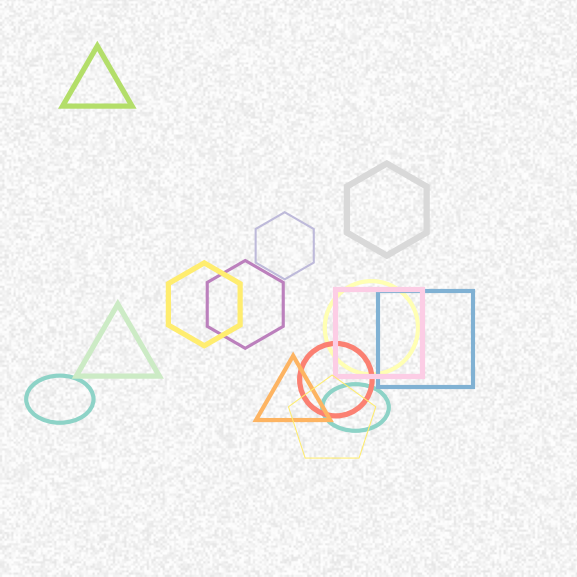[{"shape": "oval", "thickness": 2, "radius": 0.29, "center": [0.616, 0.294]}, {"shape": "oval", "thickness": 2, "radius": 0.29, "center": [0.104, 0.308]}, {"shape": "circle", "thickness": 2, "radius": 0.4, "center": [0.643, 0.432]}, {"shape": "hexagon", "thickness": 1, "radius": 0.29, "center": [0.493, 0.574]}, {"shape": "circle", "thickness": 2.5, "radius": 0.31, "center": [0.582, 0.342]}, {"shape": "square", "thickness": 2, "radius": 0.41, "center": [0.737, 0.412]}, {"shape": "triangle", "thickness": 2, "radius": 0.37, "center": [0.508, 0.309]}, {"shape": "triangle", "thickness": 2.5, "radius": 0.35, "center": [0.169, 0.85]}, {"shape": "square", "thickness": 2.5, "radius": 0.37, "center": [0.656, 0.424]}, {"shape": "hexagon", "thickness": 3, "radius": 0.4, "center": [0.67, 0.636]}, {"shape": "hexagon", "thickness": 1.5, "radius": 0.38, "center": [0.425, 0.472]}, {"shape": "triangle", "thickness": 2.5, "radius": 0.42, "center": [0.204, 0.389]}, {"shape": "hexagon", "thickness": 2.5, "radius": 0.36, "center": [0.354, 0.472]}, {"shape": "pentagon", "thickness": 0.5, "radius": 0.4, "center": [0.575, 0.27]}]